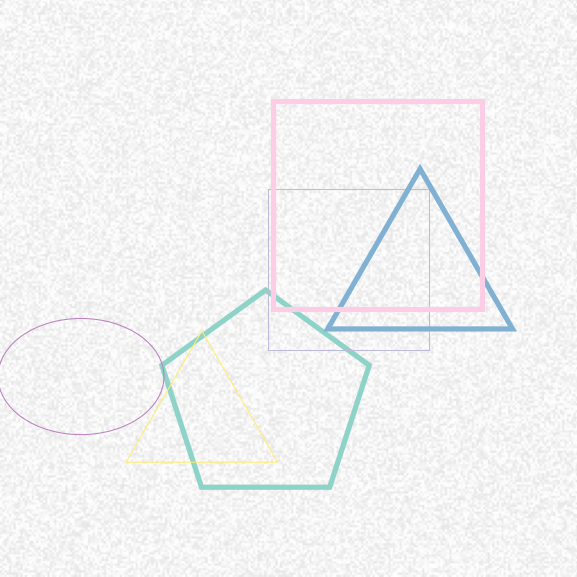[{"shape": "pentagon", "thickness": 2.5, "radius": 0.94, "center": [0.46, 0.308]}, {"shape": "square", "thickness": 0.5, "radius": 0.7, "center": [0.604, 0.533]}, {"shape": "triangle", "thickness": 2.5, "radius": 0.92, "center": [0.727, 0.522]}, {"shape": "square", "thickness": 2.5, "radius": 0.9, "center": [0.654, 0.644]}, {"shape": "oval", "thickness": 0.5, "radius": 0.72, "center": [0.14, 0.347]}, {"shape": "triangle", "thickness": 0.5, "radius": 0.76, "center": [0.35, 0.275]}]